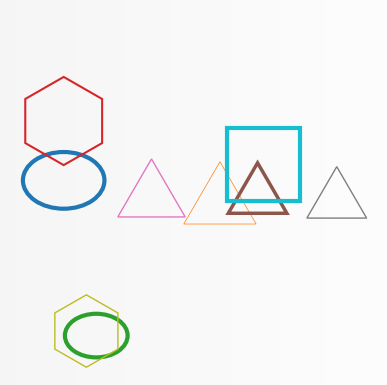[{"shape": "oval", "thickness": 3, "radius": 0.53, "center": [0.164, 0.532]}, {"shape": "triangle", "thickness": 0.5, "radius": 0.54, "center": [0.568, 0.472]}, {"shape": "oval", "thickness": 3, "radius": 0.4, "center": [0.248, 0.128]}, {"shape": "hexagon", "thickness": 1.5, "radius": 0.57, "center": [0.164, 0.686]}, {"shape": "triangle", "thickness": 2.5, "radius": 0.44, "center": [0.665, 0.49]}, {"shape": "triangle", "thickness": 1, "radius": 0.5, "center": [0.391, 0.487]}, {"shape": "triangle", "thickness": 1, "radius": 0.45, "center": [0.869, 0.478]}, {"shape": "hexagon", "thickness": 1, "radius": 0.47, "center": [0.223, 0.14]}, {"shape": "square", "thickness": 3, "radius": 0.48, "center": [0.68, 0.573]}]